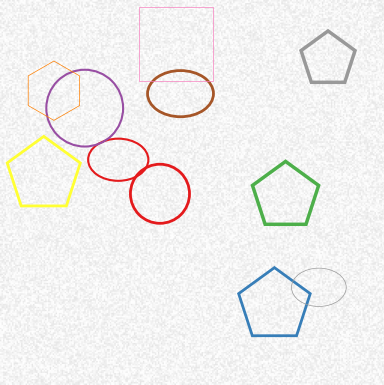[{"shape": "oval", "thickness": 1.5, "radius": 0.39, "center": [0.307, 0.585]}, {"shape": "circle", "thickness": 2, "radius": 0.38, "center": [0.415, 0.497]}, {"shape": "pentagon", "thickness": 2, "radius": 0.49, "center": [0.713, 0.207]}, {"shape": "pentagon", "thickness": 2.5, "radius": 0.45, "center": [0.742, 0.49]}, {"shape": "circle", "thickness": 1.5, "radius": 0.5, "center": [0.22, 0.719]}, {"shape": "hexagon", "thickness": 0.5, "radius": 0.39, "center": [0.14, 0.764]}, {"shape": "pentagon", "thickness": 2, "radius": 0.5, "center": [0.114, 0.546]}, {"shape": "oval", "thickness": 2, "radius": 0.43, "center": [0.469, 0.757]}, {"shape": "square", "thickness": 0.5, "radius": 0.48, "center": [0.456, 0.886]}, {"shape": "pentagon", "thickness": 2.5, "radius": 0.37, "center": [0.852, 0.846]}, {"shape": "oval", "thickness": 0.5, "radius": 0.36, "center": [0.828, 0.254]}]